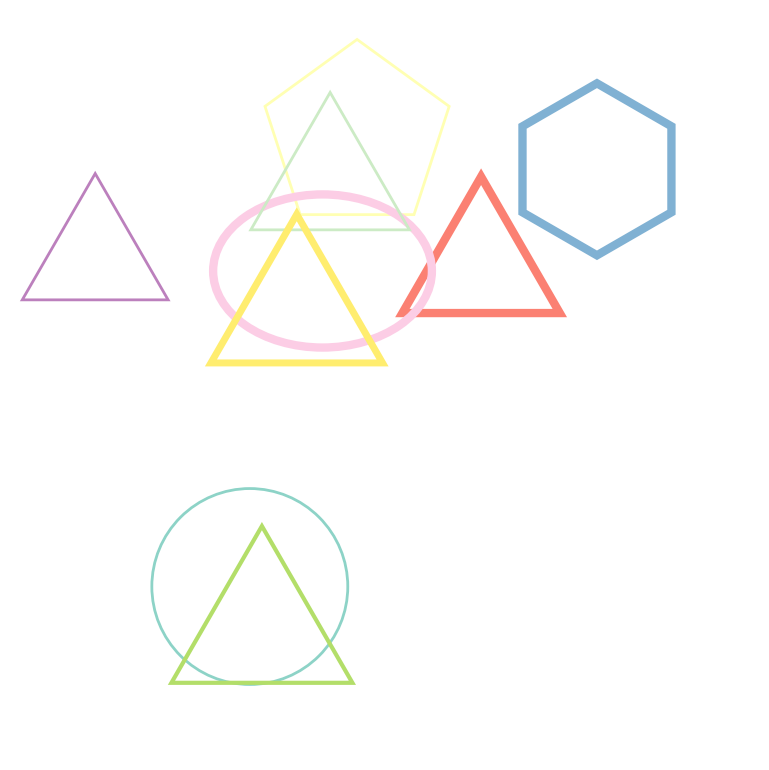[{"shape": "circle", "thickness": 1, "radius": 0.64, "center": [0.324, 0.238]}, {"shape": "pentagon", "thickness": 1, "radius": 0.63, "center": [0.464, 0.823]}, {"shape": "triangle", "thickness": 3, "radius": 0.59, "center": [0.625, 0.652]}, {"shape": "hexagon", "thickness": 3, "radius": 0.56, "center": [0.775, 0.78]}, {"shape": "triangle", "thickness": 1.5, "radius": 0.68, "center": [0.34, 0.181]}, {"shape": "oval", "thickness": 3, "radius": 0.71, "center": [0.419, 0.648]}, {"shape": "triangle", "thickness": 1, "radius": 0.55, "center": [0.124, 0.665]}, {"shape": "triangle", "thickness": 1, "radius": 0.59, "center": [0.429, 0.761]}, {"shape": "triangle", "thickness": 2.5, "radius": 0.64, "center": [0.385, 0.593]}]